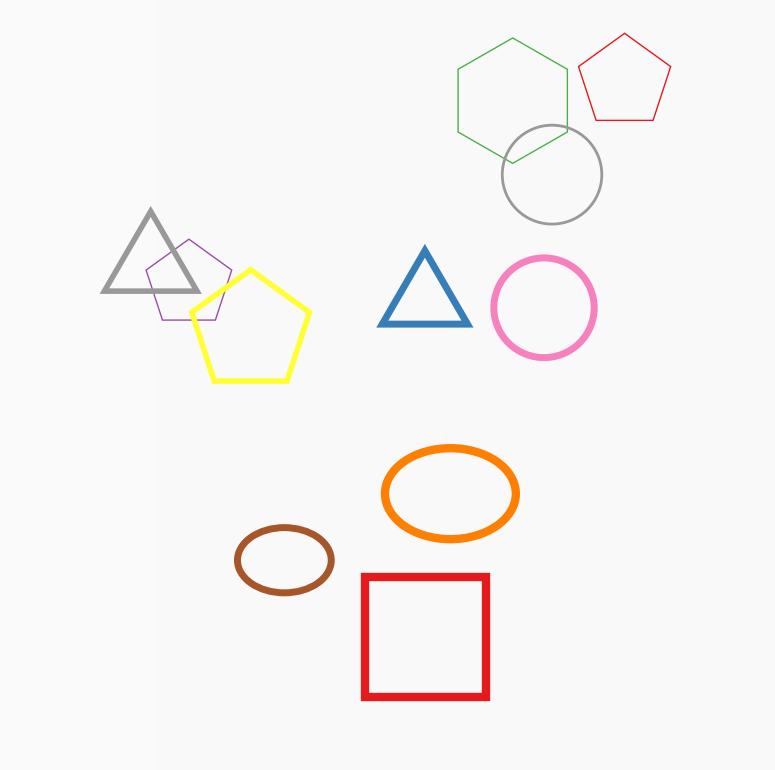[{"shape": "square", "thickness": 3, "radius": 0.39, "center": [0.549, 0.173]}, {"shape": "pentagon", "thickness": 0.5, "radius": 0.31, "center": [0.806, 0.894]}, {"shape": "triangle", "thickness": 2.5, "radius": 0.32, "center": [0.548, 0.611]}, {"shape": "hexagon", "thickness": 0.5, "radius": 0.41, "center": [0.662, 0.869]}, {"shape": "pentagon", "thickness": 0.5, "radius": 0.29, "center": [0.244, 0.631]}, {"shape": "oval", "thickness": 3, "radius": 0.42, "center": [0.581, 0.359]}, {"shape": "pentagon", "thickness": 2, "radius": 0.4, "center": [0.323, 0.57]}, {"shape": "oval", "thickness": 2.5, "radius": 0.3, "center": [0.367, 0.272]}, {"shape": "circle", "thickness": 2.5, "radius": 0.32, "center": [0.702, 0.6]}, {"shape": "circle", "thickness": 1, "radius": 0.32, "center": [0.712, 0.773]}, {"shape": "triangle", "thickness": 2, "radius": 0.35, "center": [0.194, 0.656]}]